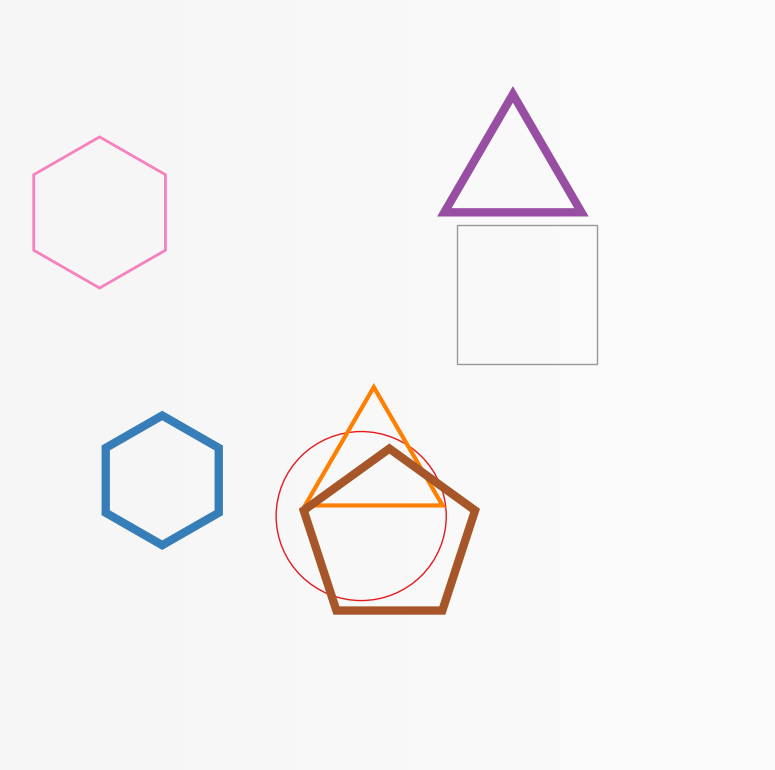[{"shape": "circle", "thickness": 0.5, "radius": 0.55, "center": [0.466, 0.33]}, {"shape": "hexagon", "thickness": 3, "radius": 0.42, "center": [0.209, 0.376]}, {"shape": "triangle", "thickness": 3, "radius": 0.51, "center": [0.662, 0.775]}, {"shape": "triangle", "thickness": 1.5, "radius": 0.51, "center": [0.482, 0.395]}, {"shape": "pentagon", "thickness": 3, "radius": 0.58, "center": [0.502, 0.301]}, {"shape": "hexagon", "thickness": 1, "radius": 0.49, "center": [0.129, 0.724]}, {"shape": "square", "thickness": 0.5, "radius": 0.45, "center": [0.68, 0.618]}]